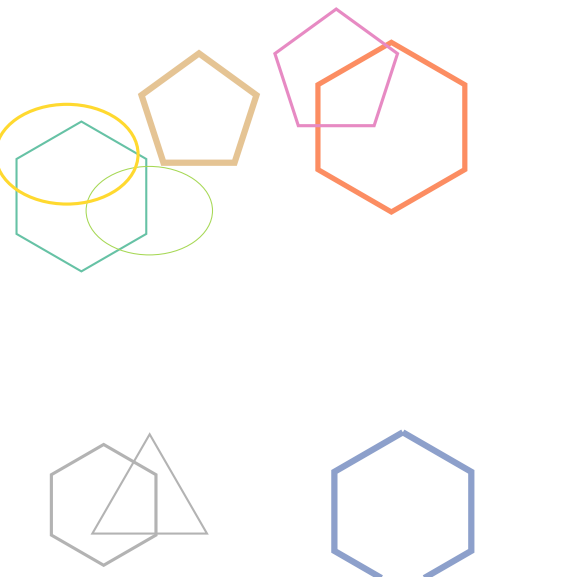[{"shape": "hexagon", "thickness": 1, "radius": 0.65, "center": [0.141, 0.659]}, {"shape": "hexagon", "thickness": 2.5, "radius": 0.73, "center": [0.678, 0.779]}, {"shape": "hexagon", "thickness": 3, "radius": 0.68, "center": [0.698, 0.114]}, {"shape": "pentagon", "thickness": 1.5, "radius": 0.56, "center": [0.582, 0.872]}, {"shape": "oval", "thickness": 0.5, "radius": 0.55, "center": [0.259, 0.634]}, {"shape": "oval", "thickness": 1.5, "radius": 0.62, "center": [0.116, 0.732]}, {"shape": "pentagon", "thickness": 3, "radius": 0.52, "center": [0.345, 0.802]}, {"shape": "triangle", "thickness": 1, "radius": 0.57, "center": [0.259, 0.133]}, {"shape": "hexagon", "thickness": 1.5, "radius": 0.52, "center": [0.18, 0.125]}]